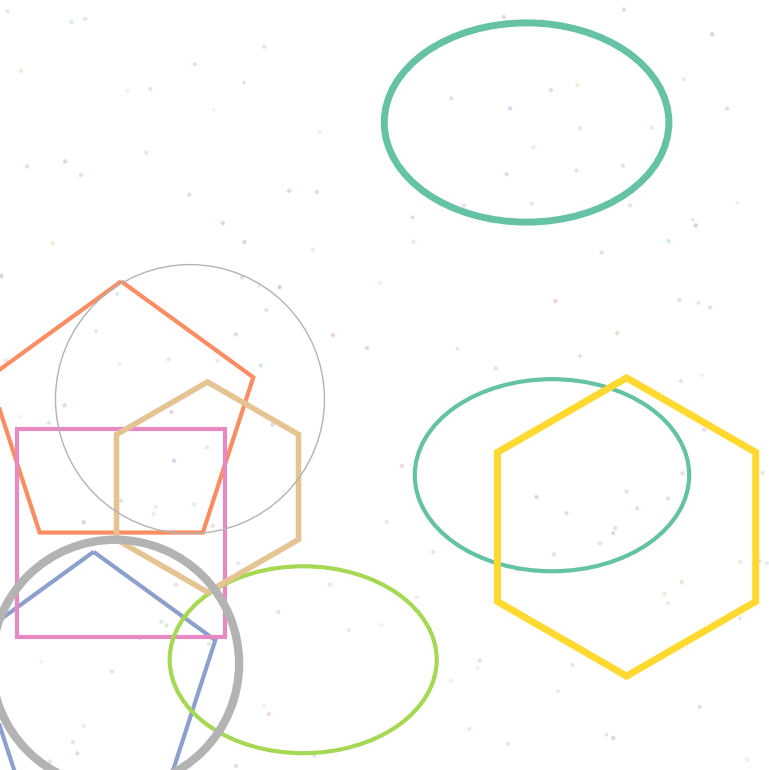[{"shape": "oval", "thickness": 1.5, "radius": 0.89, "center": [0.717, 0.383]}, {"shape": "oval", "thickness": 2.5, "radius": 0.92, "center": [0.684, 0.841]}, {"shape": "pentagon", "thickness": 1.5, "radius": 0.9, "center": [0.157, 0.454]}, {"shape": "pentagon", "thickness": 1.5, "radius": 0.83, "center": [0.122, 0.117]}, {"shape": "square", "thickness": 1.5, "radius": 0.68, "center": [0.157, 0.308]}, {"shape": "oval", "thickness": 1.5, "radius": 0.87, "center": [0.394, 0.143]}, {"shape": "hexagon", "thickness": 2.5, "radius": 0.97, "center": [0.814, 0.316]}, {"shape": "hexagon", "thickness": 2, "radius": 0.68, "center": [0.27, 0.367]}, {"shape": "circle", "thickness": 3, "radius": 0.8, "center": [0.15, 0.138]}, {"shape": "circle", "thickness": 0.5, "radius": 0.87, "center": [0.247, 0.482]}]